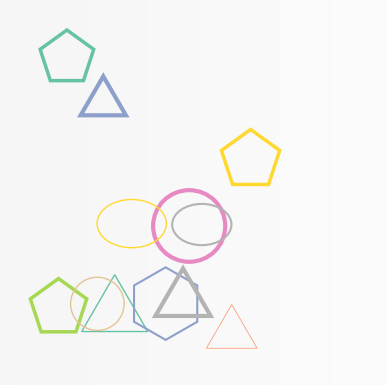[{"shape": "triangle", "thickness": 1, "radius": 0.49, "center": [0.296, 0.188]}, {"shape": "pentagon", "thickness": 2.5, "radius": 0.36, "center": [0.173, 0.849]}, {"shape": "triangle", "thickness": 0.5, "radius": 0.38, "center": [0.598, 0.133]}, {"shape": "hexagon", "thickness": 1.5, "radius": 0.47, "center": [0.427, 0.211]}, {"shape": "triangle", "thickness": 3, "radius": 0.34, "center": [0.267, 0.734]}, {"shape": "circle", "thickness": 3, "radius": 0.47, "center": [0.488, 0.413]}, {"shape": "pentagon", "thickness": 2.5, "radius": 0.38, "center": [0.151, 0.2]}, {"shape": "pentagon", "thickness": 2.5, "radius": 0.39, "center": [0.647, 0.585]}, {"shape": "oval", "thickness": 1, "radius": 0.45, "center": [0.34, 0.419]}, {"shape": "circle", "thickness": 1, "radius": 0.35, "center": [0.251, 0.211]}, {"shape": "oval", "thickness": 1.5, "radius": 0.38, "center": [0.521, 0.417]}, {"shape": "triangle", "thickness": 3, "radius": 0.41, "center": [0.472, 0.22]}]